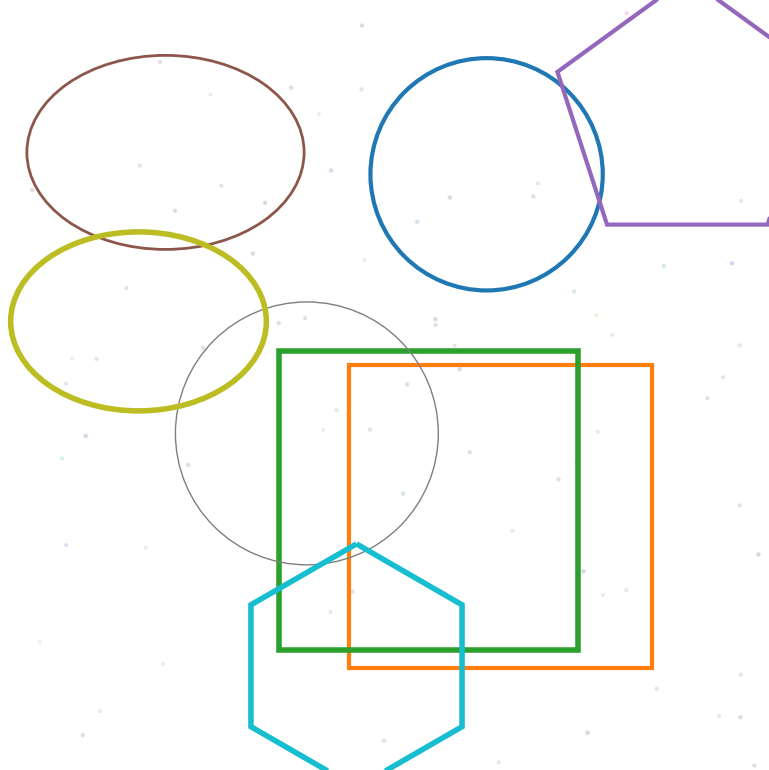[{"shape": "circle", "thickness": 1.5, "radius": 0.75, "center": [0.632, 0.774]}, {"shape": "square", "thickness": 1.5, "radius": 0.99, "center": [0.65, 0.329]}, {"shape": "square", "thickness": 2, "radius": 0.97, "center": [0.556, 0.35]}, {"shape": "pentagon", "thickness": 1.5, "radius": 0.89, "center": [0.893, 0.852]}, {"shape": "oval", "thickness": 1, "radius": 0.9, "center": [0.215, 0.802]}, {"shape": "circle", "thickness": 0.5, "radius": 0.85, "center": [0.399, 0.437]}, {"shape": "oval", "thickness": 2, "radius": 0.83, "center": [0.18, 0.583]}, {"shape": "hexagon", "thickness": 2, "radius": 0.79, "center": [0.463, 0.135]}]